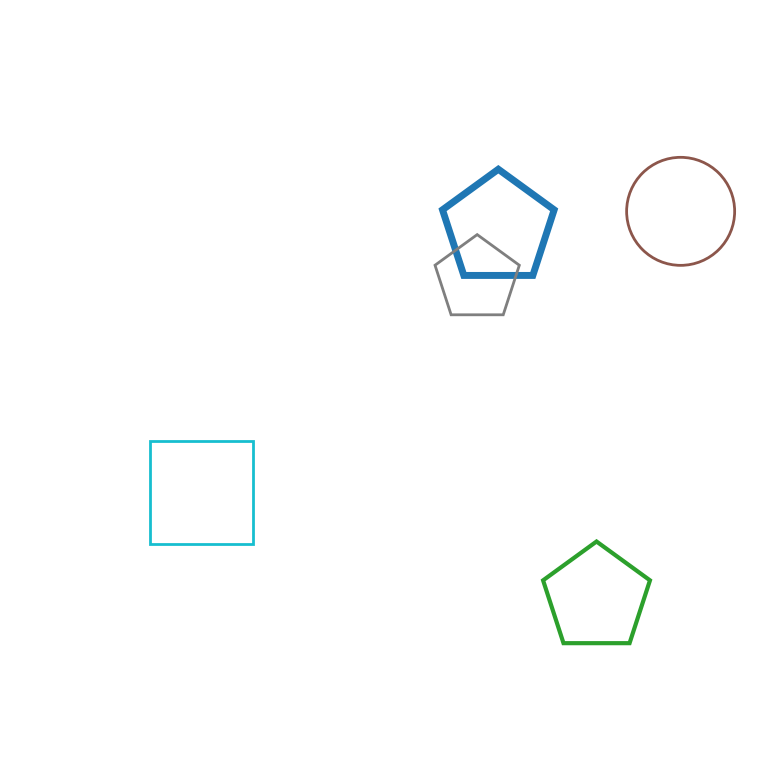[{"shape": "pentagon", "thickness": 2.5, "radius": 0.38, "center": [0.647, 0.704]}, {"shape": "pentagon", "thickness": 1.5, "radius": 0.36, "center": [0.775, 0.224]}, {"shape": "circle", "thickness": 1, "radius": 0.35, "center": [0.884, 0.726]}, {"shape": "pentagon", "thickness": 1, "radius": 0.29, "center": [0.62, 0.638]}, {"shape": "square", "thickness": 1, "radius": 0.33, "center": [0.261, 0.361]}]